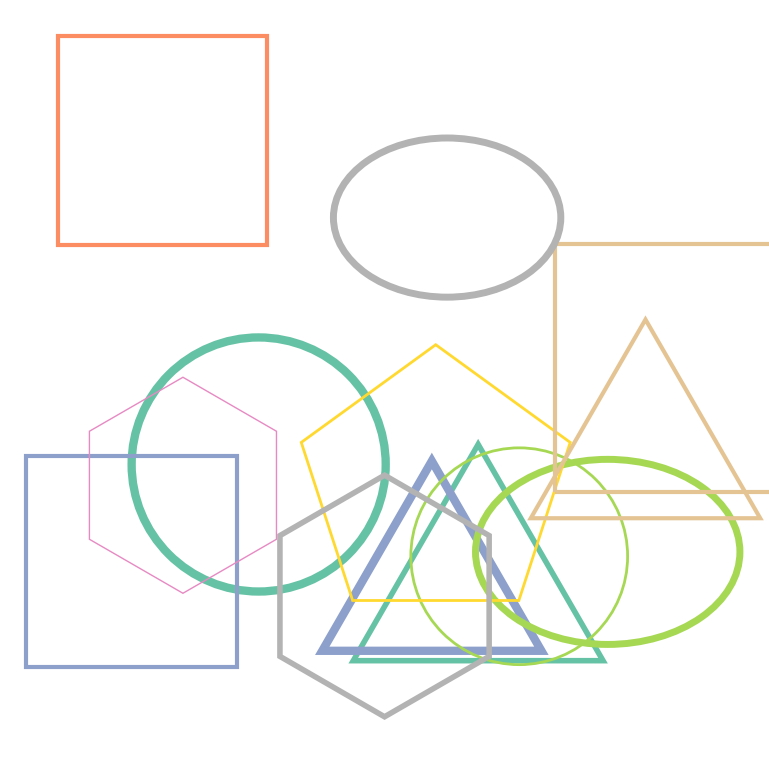[{"shape": "circle", "thickness": 3, "radius": 0.82, "center": [0.336, 0.397]}, {"shape": "triangle", "thickness": 2, "radius": 0.94, "center": [0.621, 0.236]}, {"shape": "square", "thickness": 1.5, "radius": 0.68, "center": [0.211, 0.818]}, {"shape": "square", "thickness": 1.5, "radius": 0.68, "center": [0.171, 0.271]}, {"shape": "triangle", "thickness": 3, "radius": 0.82, "center": [0.561, 0.237]}, {"shape": "hexagon", "thickness": 0.5, "radius": 0.7, "center": [0.238, 0.37]}, {"shape": "circle", "thickness": 1, "radius": 0.7, "center": [0.674, 0.278]}, {"shape": "oval", "thickness": 2.5, "radius": 0.86, "center": [0.789, 0.283]}, {"shape": "pentagon", "thickness": 1, "radius": 0.92, "center": [0.566, 0.369]}, {"shape": "triangle", "thickness": 1.5, "radius": 0.86, "center": [0.838, 0.413]}, {"shape": "square", "thickness": 1.5, "radius": 0.81, "center": [0.881, 0.522]}, {"shape": "hexagon", "thickness": 2, "radius": 0.78, "center": [0.499, 0.226]}, {"shape": "oval", "thickness": 2.5, "radius": 0.74, "center": [0.581, 0.717]}]